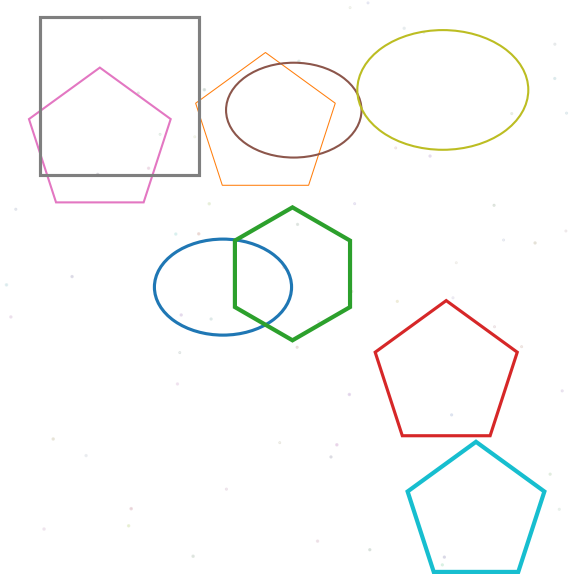[{"shape": "oval", "thickness": 1.5, "radius": 0.59, "center": [0.386, 0.502]}, {"shape": "pentagon", "thickness": 0.5, "radius": 0.64, "center": [0.46, 0.781]}, {"shape": "hexagon", "thickness": 2, "radius": 0.58, "center": [0.506, 0.525]}, {"shape": "pentagon", "thickness": 1.5, "radius": 0.65, "center": [0.773, 0.349]}, {"shape": "oval", "thickness": 1, "radius": 0.59, "center": [0.509, 0.808]}, {"shape": "pentagon", "thickness": 1, "radius": 0.65, "center": [0.173, 0.753]}, {"shape": "square", "thickness": 1.5, "radius": 0.69, "center": [0.207, 0.833]}, {"shape": "oval", "thickness": 1, "radius": 0.74, "center": [0.767, 0.843]}, {"shape": "pentagon", "thickness": 2, "radius": 0.62, "center": [0.824, 0.11]}]